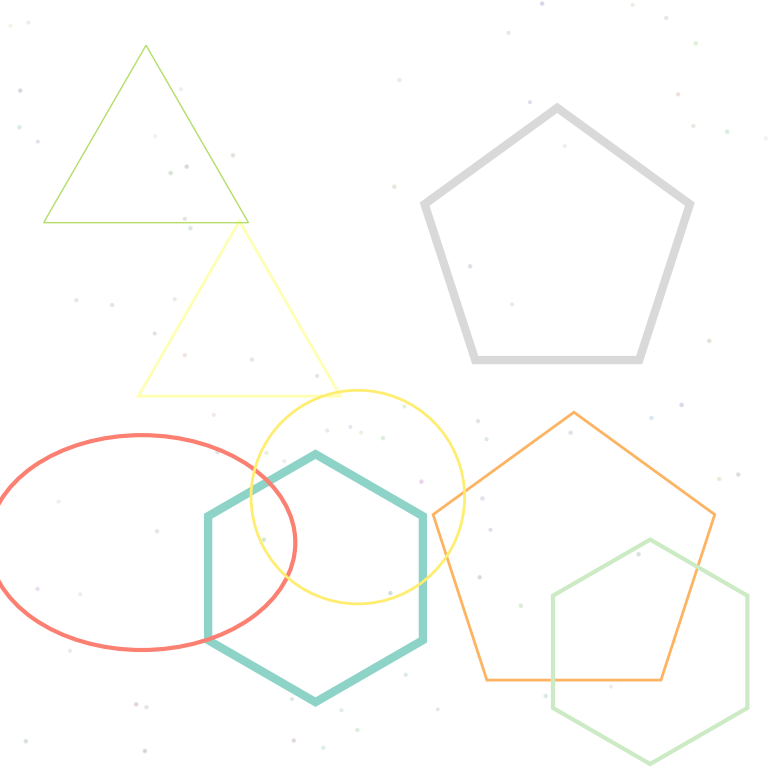[{"shape": "hexagon", "thickness": 3, "radius": 0.81, "center": [0.41, 0.249]}, {"shape": "triangle", "thickness": 1, "radius": 0.76, "center": [0.311, 0.561]}, {"shape": "oval", "thickness": 1.5, "radius": 1.0, "center": [0.184, 0.295]}, {"shape": "pentagon", "thickness": 1, "radius": 0.96, "center": [0.745, 0.272]}, {"shape": "triangle", "thickness": 0.5, "radius": 0.77, "center": [0.19, 0.788]}, {"shape": "pentagon", "thickness": 3, "radius": 0.91, "center": [0.724, 0.679]}, {"shape": "hexagon", "thickness": 1.5, "radius": 0.73, "center": [0.844, 0.154]}, {"shape": "circle", "thickness": 1, "radius": 0.69, "center": [0.465, 0.354]}]